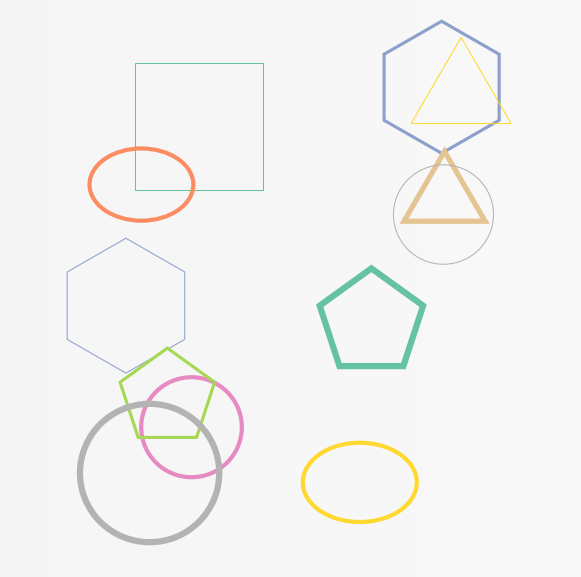[{"shape": "square", "thickness": 0.5, "radius": 0.55, "center": [0.342, 0.78]}, {"shape": "pentagon", "thickness": 3, "radius": 0.47, "center": [0.639, 0.441]}, {"shape": "oval", "thickness": 2, "radius": 0.45, "center": [0.243, 0.68]}, {"shape": "hexagon", "thickness": 0.5, "radius": 0.58, "center": [0.217, 0.47]}, {"shape": "hexagon", "thickness": 1.5, "radius": 0.57, "center": [0.76, 0.848]}, {"shape": "circle", "thickness": 2, "radius": 0.43, "center": [0.329, 0.259]}, {"shape": "pentagon", "thickness": 1.5, "radius": 0.43, "center": [0.288, 0.311]}, {"shape": "triangle", "thickness": 0.5, "radius": 0.5, "center": [0.793, 0.835]}, {"shape": "oval", "thickness": 2, "radius": 0.49, "center": [0.619, 0.164]}, {"shape": "triangle", "thickness": 2.5, "radius": 0.4, "center": [0.765, 0.656]}, {"shape": "circle", "thickness": 0.5, "radius": 0.43, "center": [0.763, 0.628]}, {"shape": "circle", "thickness": 3, "radius": 0.6, "center": [0.257, 0.18]}]